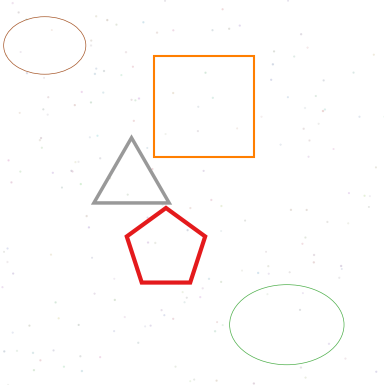[{"shape": "pentagon", "thickness": 3, "radius": 0.54, "center": [0.431, 0.353]}, {"shape": "oval", "thickness": 0.5, "radius": 0.74, "center": [0.745, 0.157]}, {"shape": "square", "thickness": 1.5, "radius": 0.65, "center": [0.53, 0.724]}, {"shape": "oval", "thickness": 0.5, "radius": 0.53, "center": [0.116, 0.882]}, {"shape": "triangle", "thickness": 2.5, "radius": 0.56, "center": [0.342, 0.529]}]